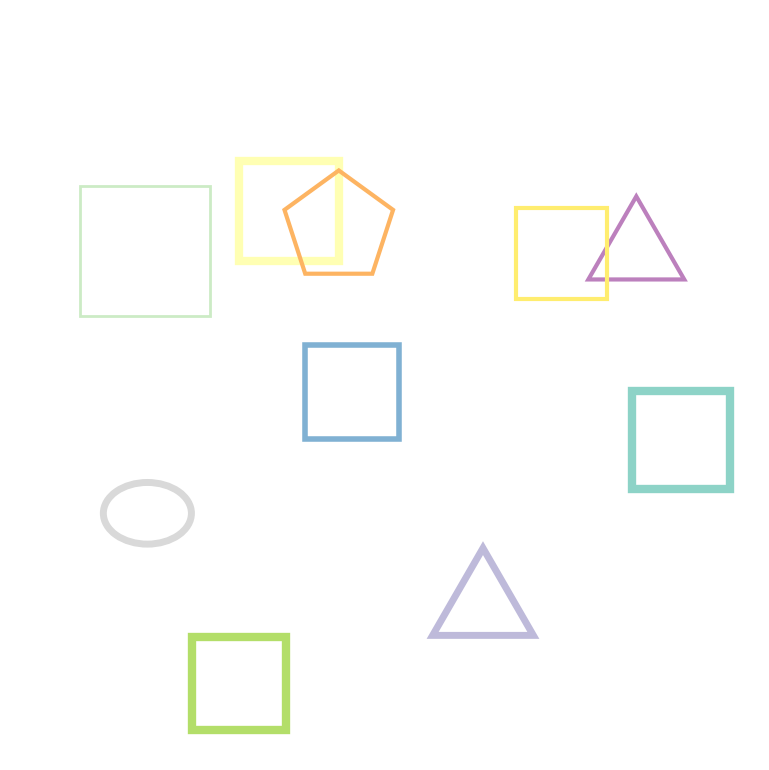[{"shape": "square", "thickness": 3, "radius": 0.32, "center": [0.885, 0.429]}, {"shape": "square", "thickness": 3, "radius": 0.32, "center": [0.376, 0.726]}, {"shape": "triangle", "thickness": 2.5, "radius": 0.38, "center": [0.627, 0.213]}, {"shape": "square", "thickness": 2, "radius": 0.3, "center": [0.457, 0.491]}, {"shape": "pentagon", "thickness": 1.5, "radius": 0.37, "center": [0.44, 0.705]}, {"shape": "square", "thickness": 3, "radius": 0.3, "center": [0.31, 0.112]}, {"shape": "oval", "thickness": 2.5, "radius": 0.29, "center": [0.191, 0.333]}, {"shape": "triangle", "thickness": 1.5, "radius": 0.36, "center": [0.826, 0.673]}, {"shape": "square", "thickness": 1, "radius": 0.42, "center": [0.188, 0.674]}, {"shape": "square", "thickness": 1.5, "radius": 0.3, "center": [0.73, 0.671]}]